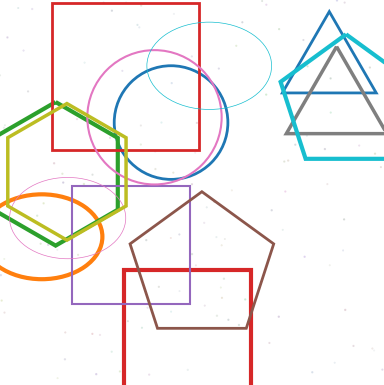[{"shape": "circle", "thickness": 2, "radius": 0.74, "center": [0.444, 0.682]}, {"shape": "triangle", "thickness": 2, "radius": 0.7, "center": [0.855, 0.829]}, {"shape": "oval", "thickness": 3, "radius": 0.79, "center": [0.108, 0.385]}, {"shape": "hexagon", "thickness": 3, "radius": 0.93, "center": [0.144, 0.549]}, {"shape": "square", "thickness": 3, "radius": 0.82, "center": [0.487, 0.134]}, {"shape": "square", "thickness": 2, "radius": 0.95, "center": [0.326, 0.801]}, {"shape": "square", "thickness": 1.5, "radius": 0.77, "center": [0.34, 0.363]}, {"shape": "pentagon", "thickness": 2, "radius": 0.98, "center": [0.524, 0.306]}, {"shape": "oval", "thickness": 0.5, "radius": 0.75, "center": [0.176, 0.434]}, {"shape": "circle", "thickness": 1.5, "radius": 0.87, "center": [0.401, 0.695]}, {"shape": "triangle", "thickness": 2.5, "radius": 0.75, "center": [0.874, 0.728]}, {"shape": "hexagon", "thickness": 2.5, "radius": 0.89, "center": [0.174, 0.554]}, {"shape": "pentagon", "thickness": 3, "radius": 0.89, "center": [0.899, 0.732]}, {"shape": "oval", "thickness": 0.5, "radius": 0.81, "center": [0.543, 0.829]}]